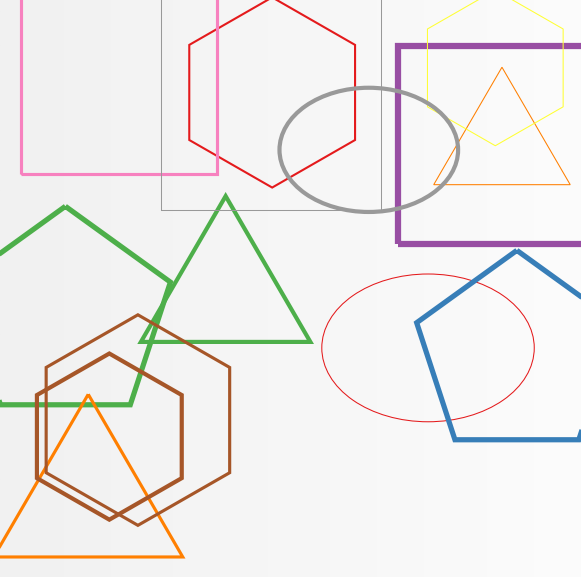[{"shape": "oval", "thickness": 0.5, "radius": 0.91, "center": [0.736, 0.397]}, {"shape": "hexagon", "thickness": 1, "radius": 0.82, "center": [0.468, 0.839]}, {"shape": "pentagon", "thickness": 2.5, "radius": 0.91, "center": [0.889, 0.384]}, {"shape": "pentagon", "thickness": 2.5, "radius": 0.95, "center": [0.112, 0.452]}, {"shape": "triangle", "thickness": 2, "radius": 0.84, "center": [0.388, 0.491]}, {"shape": "square", "thickness": 3, "radius": 0.86, "center": [0.857, 0.748]}, {"shape": "triangle", "thickness": 1.5, "radius": 0.94, "center": [0.152, 0.129]}, {"shape": "triangle", "thickness": 0.5, "radius": 0.68, "center": [0.864, 0.747]}, {"shape": "hexagon", "thickness": 0.5, "radius": 0.67, "center": [0.852, 0.882]}, {"shape": "hexagon", "thickness": 2, "radius": 0.72, "center": [0.188, 0.243]}, {"shape": "hexagon", "thickness": 1.5, "radius": 0.91, "center": [0.237, 0.272]}, {"shape": "square", "thickness": 1.5, "radius": 0.84, "center": [0.204, 0.866]}, {"shape": "square", "thickness": 0.5, "radius": 0.95, "center": [0.466, 0.825]}, {"shape": "oval", "thickness": 2, "radius": 0.77, "center": [0.634, 0.74]}]